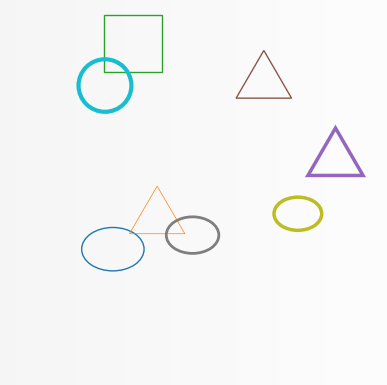[{"shape": "oval", "thickness": 1, "radius": 0.4, "center": [0.291, 0.353]}, {"shape": "triangle", "thickness": 0.5, "radius": 0.41, "center": [0.406, 0.434]}, {"shape": "square", "thickness": 1, "radius": 0.37, "center": [0.343, 0.888]}, {"shape": "triangle", "thickness": 2.5, "radius": 0.41, "center": [0.866, 0.585]}, {"shape": "triangle", "thickness": 1, "radius": 0.41, "center": [0.681, 0.786]}, {"shape": "oval", "thickness": 2, "radius": 0.34, "center": [0.497, 0.389]}, {"shape": "oval", "thickness": 2.5, "radius": 0.31, "center": [0.769, 0.445]}, {"shape": "circle", "thickness": 3, "radius": 0.34, "center": [0.271, 0.778]}]